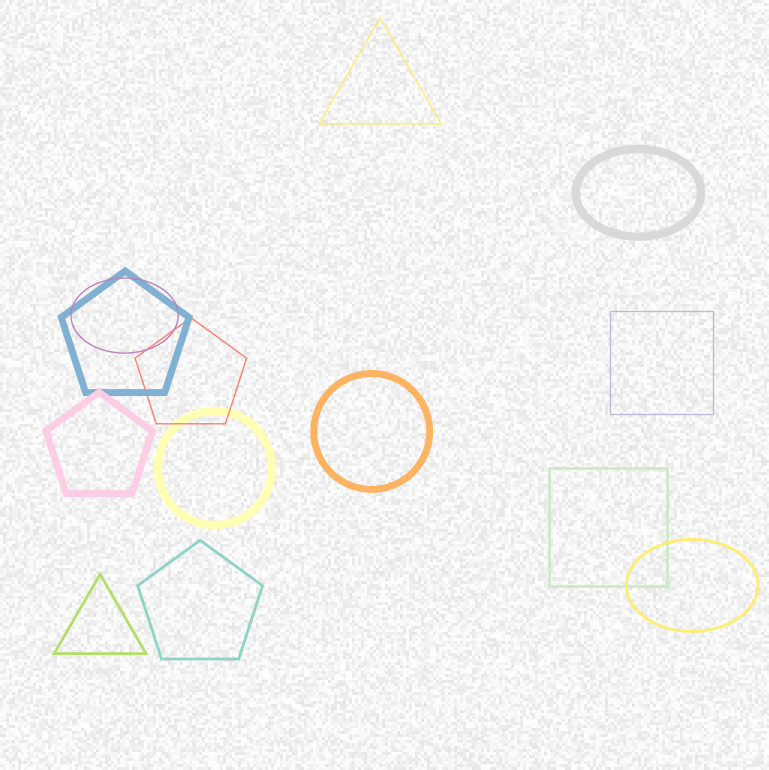[{"shape": "pentagon", "thickness": 1, "radius": 0.43, "center": [0.26, 0.213]}, {"shape": "circle", "thickness": 3, "radius": 0.37, "center": [0.279, 0.392]}, {"shape": "square", "thickness": 0.5, "radius": 0.33, "center": [0.859, 0.529]}, {"shape": "pentagon", "thickness": 0.5, "radius": 0.38, "center": [0.248, 0.511]}, {"shape": "pentagon", "thickness": 2.5, "radius": 0.44, "center": [0.163, 0.561]}, {"shape": "circle", "thickness": 2.5, "radius": 0.38, "center": [0.483, 0.44]}, {"shape": "triangle", "thickness": 1, "radius": 0.34, "center": [0.13, 0.186]}, {"shape": "pentagon", "thickness": 2.5, "radius": 0.36, "center": [0.129, 0.418]}, {"shape": "oval", "thickness": 3, "radius": 0.41, "center": [0.829, 0.75]}, {"shape": "oval", "thickness": 0.5, "radius": 0.35, "center": [0.162, 0.59]}, {"shape": "square", "thickness": 1, "radius": 0.38, "center": [0.789, 0.315]}, {"shape": "oval", "thickness": 1, "radius": 0.43, "center": [0.899, 0.24]}, {"shape": "triangle", "thickness": 0.5, "radius": 0.46, "center": [0.494, 0.885]}]